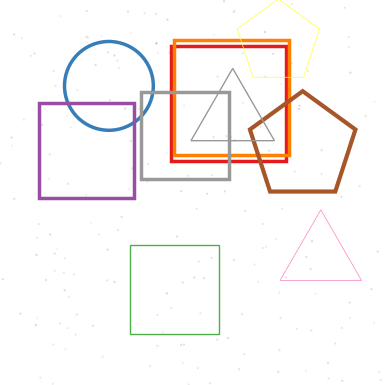[{"shape": "square", "thickness": 2.5, "radius": 0.75, "center": [0.593, 0.73]}, {"shape": "circle", "thickness": 2.5, "radius": 0.58, "center": [0.283, 0.777]}, {"shape": "square", "thickness": 1, "radius": 0.58, "center": [0.453, 0.247]}, {"shape": "square", "thickness": 2.5, "radius": 0.62, "center": [0.224, 0.609]}, {"shape": "square", "thickness": 2.5, "radius": 0.75, "center": [0.6, 0.746]}, {"shape": "pentagon", "thickness": 0.5, "radius": 0.56, "center": [0.723, 0.89]}, {"shape": "pentagon", "thickness": 3, "radius": 0.72, "center": [0.786, 0.619]}, {"shape": "triangle", "thickness": 0.5, "radius": 0.61, "center": [0.833, 0.333]}, {"shape": "square", "thickness": 2.5, "radius": 0.57, "center": [0.48, 0.648]}, {"shape": "triangle", "thickness": 1, "radius": 0.63, "center": [0.604, 0.697]}]